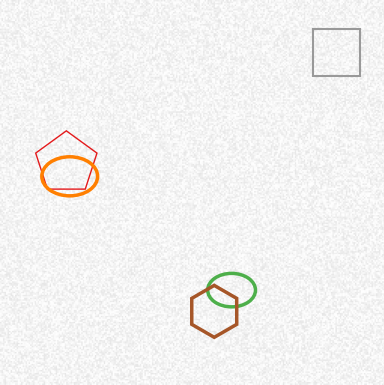[{"shape": "pentagon", "thickness": 1, "radius": 0.42, "center": [0.172, 0.576]}, {"shape": "oval", "thickness": 2.5, "radius": 0.31, "center": [0.602, 0.246]}, {"shape": "oval", "thickness": 2.5, "radius": 0.36, "center": [0.181, 0.542]}, {"shape": "hexagon", "thickness": 2.5, "radius": 0.34, "center": [0.556, 0.191]}, {"shape": "square", "thickness": 1.5, "radius": 0.31, "center": [0.874, 0.863]}]